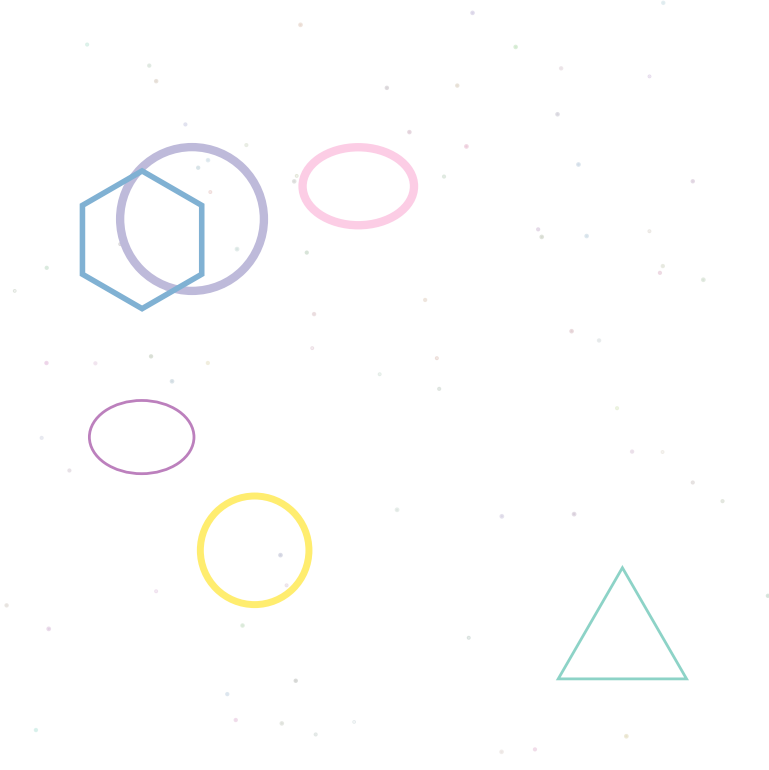[{"shape": "triangle", "thickness": 1, "radius": 0.48, "center": [0.808, 0.166]}, {"shape": "circle", "thickness": 3, "radius": 0.47, "center": [0.249, 0.716]}, {"shape": "hexagon", "thickness": 2, "radius": 0.45, "center": [0.185, 0.689]}, {"shape": "oval", "thickness": 3, "radius": 0.36, "center": [0.465, 0.758]}, {"shape": "oval", "thickness": 1, "radius": 0.34, "center": [0.184, 0.432]}, {"shape": "circle", "thickness": 2.5, "radius": 0.35, "center": [0.331, 0.285]}]